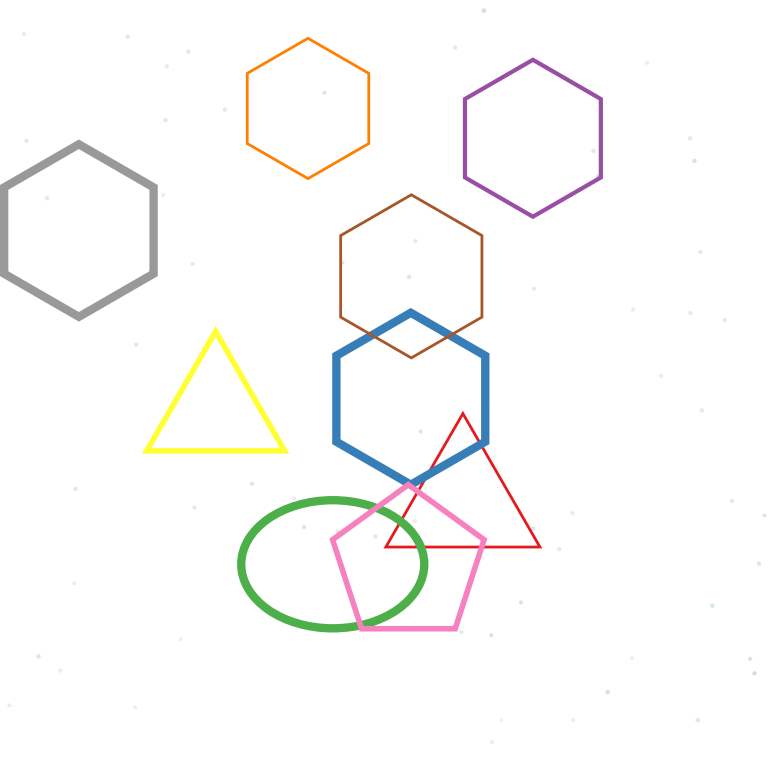[{"shape": "triangle", "thickness": 1, "radius": 0.58, "center": [0.601, 0.347]}, {"shape": "hexagon", "thickness": 3, "radius": 0.56, "center": [0.534, 0.482]}, {"shape": "oval", "thickness": 3, "radius": 0.59, "center": [0.432, 0.267]}, {"shape": "hexagon", "thickness": 1.5, "radius": 0.51, "center": [0.692, 0.82]}, {"shape": "hexagon", "thickness": 1, "radius": 0.46, "center": [0.4, 0.859]}, {"shape": "triangle", "thickness": 2, "radius": 0.52, "center": [0.28, 0.466]}, {"shape": "hexagon", "thickness": 1, "radius": 0.53, "center": [0.534, 0.641]}, {"shape": "pentagon", "thickness": 2, "radius": 0.52, "center": [0.53, 0.267]}, {"shape": "hexagon", "thickness": 3, "radius": 0.56, "center": [0.102, 0.701]}]